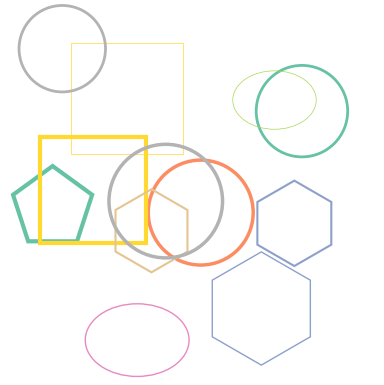[{"shape": "circle", "thickness": 2, "radius": 0.59, "center": [0.784, 0.711]}, {"shape": "pentagon", "thickness": 3, "radius": 0.54, "center": [0.137, 0.461]}, {"shape": "circle", "thickness": 2.5, "radius": 0.68, "center": [0.521, 0.448]}, {"shape": "hexagon", "thickness": 1.5, "radius": 0.55, "center": [0.765, 0.42]}, {"shape": "hexagon", "thickness": 1, "radius": 0.74, "center": [0.679, 0.199]}, {"shape": "oval", "thickness": 1, "radius": 0.67, "center": [0.356, 0.117]}, {"shape": "oval", "thickness": 0.5, "radius": 0.54, "center": [0.713, 0.74]}, {"shape": "square", "thickness": 3, "radius": 0.69, "center": [0.241, 0.508]}, {"shape": "square", "thickness": 0.5, "radius": 0.72, "center": [0.33, 0.744]}, {"shape": "hexagon", "thickness": 1.5, "radius": 0.54, "center": [0.393, 0.401]}, {"shape": "circle", "thickness": 2, "radius": 0.56, "center": [0.162, 0.874]}, {"shape": "circle", "thickness": 2.5, "radius": 0.74, "center": [0.431, 0.478]}]